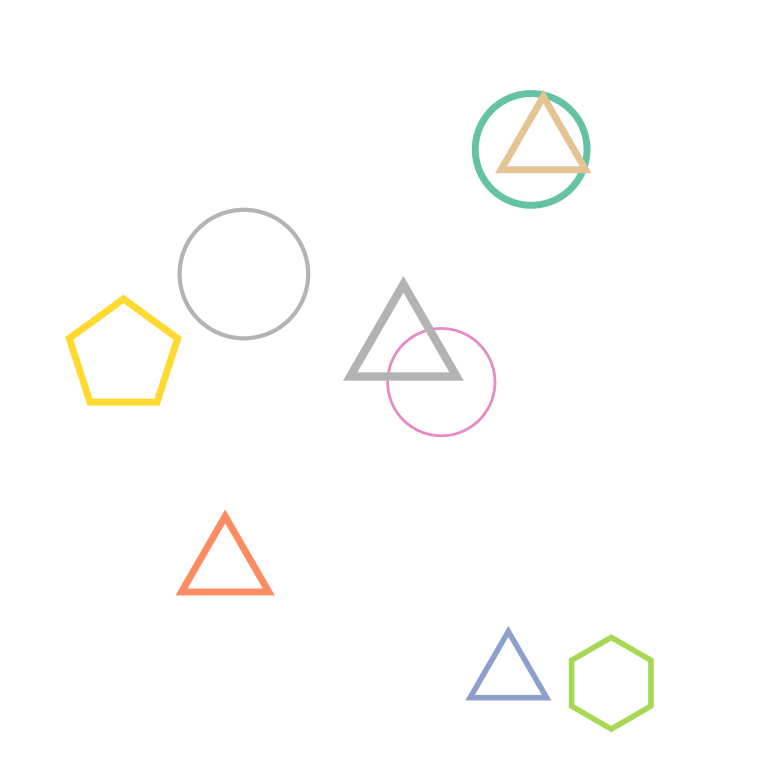[{"shape": "circle", "thickness": 2.5, "radius": 0.36, "center": [0.69, 0.806]}, {"shape": "triangle", "thickness": 2.5, "radius": 0.33, "center": [0.292, 0.264]}, {"shape": "triangle", "thickness": 2, "radius": 0.29, "center": [0.66, 0.123]}, {"shape": "circle", "thickness": 1, "radius": 0.35, "center": [0.573, 0.504]}, {"shape": "hexagon", "thickness": 2, "radius": 0.3, "center": [0.794, 0.113]}, {"shape": "pentagon", "thickness": 2.5, "radius": 0.37, "center": [0.16, 0.538]}, {"shape": "triangle", "thickness": 2.5, "radius": 0.32, "center": [0.706, 0.811]}, {"shape": "triangle", "thickness": 3, "radius": 0.4, "center": [0.524, 0.551]}, {"shape": "circle", "thickness": 1.5, "radius": 0.42, "center": [0.317, 0.644]}]